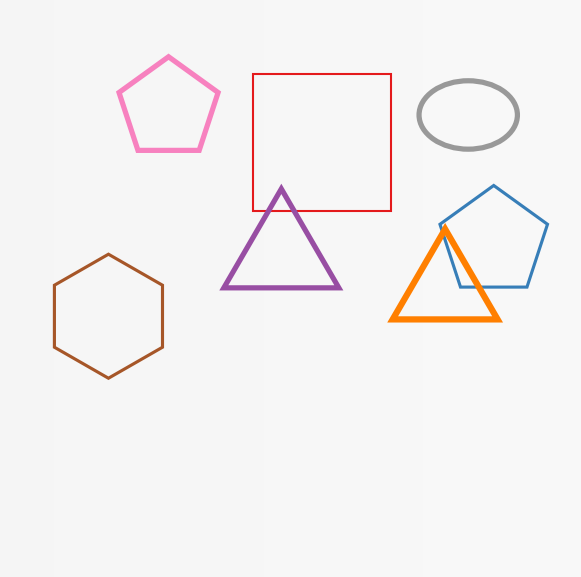[{"shape": "square", "thickness": 1, "radius": 0.59, "center": [0.554, 0.753]}, {"shape": "pentagon", "thickness": 1.5, "radius": 0.49, "center": [0.849, 0.581]}, {"shape": "triangle", "thickness": 2.5, "radius": 0.57, "center": [0.484, 0.558]}, {"shape": "triangle", "thickness": 3, "radius": 0.52, "center": [0.766, 0.498]}, {"shape": "hexagon", "thickness": 1.5, "radius": 0.54, "center": [0.187, 0.452]}, {"shape": "pentagon", "thickness": 2.5, "radius": 0.45, "center": [0.29, 0.811]}, {"shape": "oval", "thickness": 2.5, "radius": 0.42, "center": [0.806, 0.8]}]